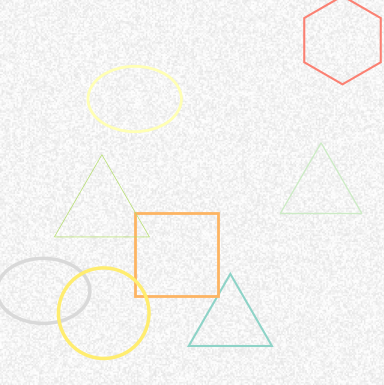[{"shape": "triangle", "thickness": 1.5, "radius": 0.62, "center": [0.598, 0.164]}, {"shape": "oval", "thickness": 2, "radius": 0.61, "center": [0.35, 0.743]}, {"shape": "hexagon", "thickness": 1.5, "radius": 0.57, "center": [0.89, 0.896]}, {"shape": "square", "thickness": 2, "radius": 0.54, "center": [0.459, 0.338]}, {"shape": "triangle", "thickness": 0.5, "radius": 0.71, "center": [0.265, 0.456]}, {"shape": "oval", "thickness": 2.5, "radius": 0.6, "center": [0.113, 0.245]}, {"shape": "triangle", "thickness": 1, "radius": 0.61, "center": [0.834, 0.507]}, {"shape": "circle", "thickness": 2.5, "radius": 0.59, "center": [0.269, 0.186]}]